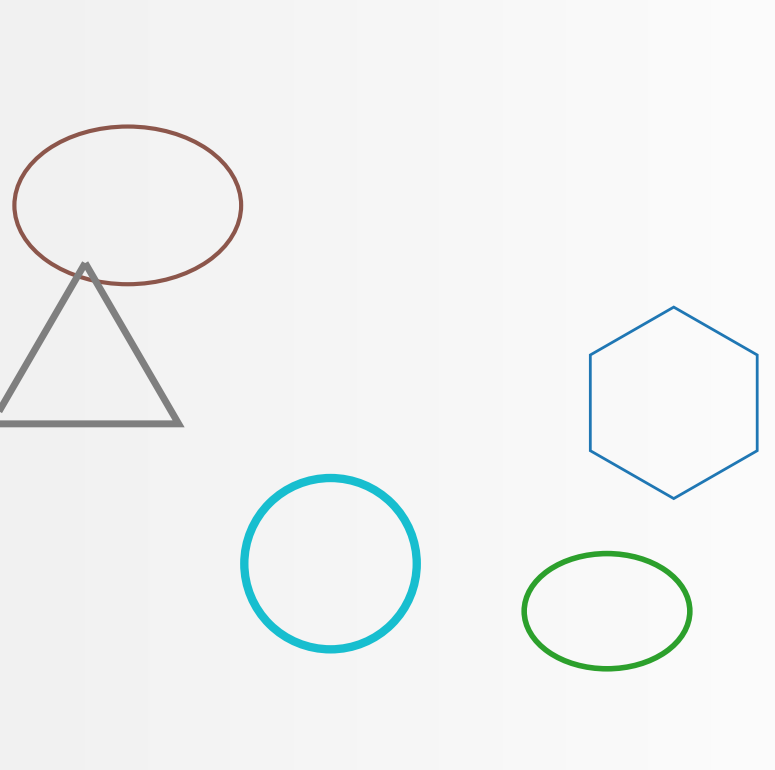[{"shape": "hexagon", "thickness": 1, "radius": 0.62, "center": [0.869, 0.477]}, {"shape": "oval", "thickness": 2, "radius": 0.53, "center": [0.783, 0.206]}, {"shape": "oval", "thickness": 1.5, "radius": 0.73, "center": [0.165, 0.733]}, {"shape": "triangle", "thickness": 2.5, "radius": 0.7, "center": [0.11, 0.519]}, {"shape": "circle", "thickness": 3, "radius": 0.56, "center": [0.426, 0.268]}]